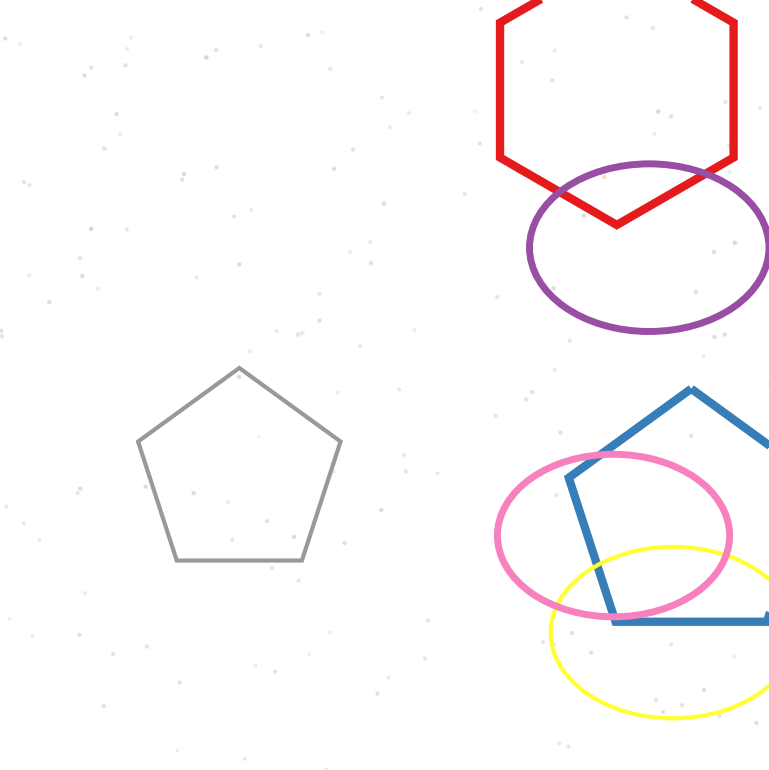[{"shape": "hexagon", "thickness": 3, "radius": 0.88, "center": [0.801, 0.883]}, {"shape": "pentagon", "thickness": 3, "radius": 0.84, "center": [0.898, 0.328]}, {"shape": "oval", "thickness": 2.5, "radius": 0.78, "center": [0.843, 0.678]}, {"shape": "oval", "thickness": 1.5, "radius": 0.8, "center": [0.874, 0.178]}, {"shape": "oval", "thickness": 2.5, "radius": 0.75, "center": [0.797, 0.304]}, {"shape": "pentagon", "thickness": 1.5, "radius": 0.69, "center": [0.311, 0.384]}]